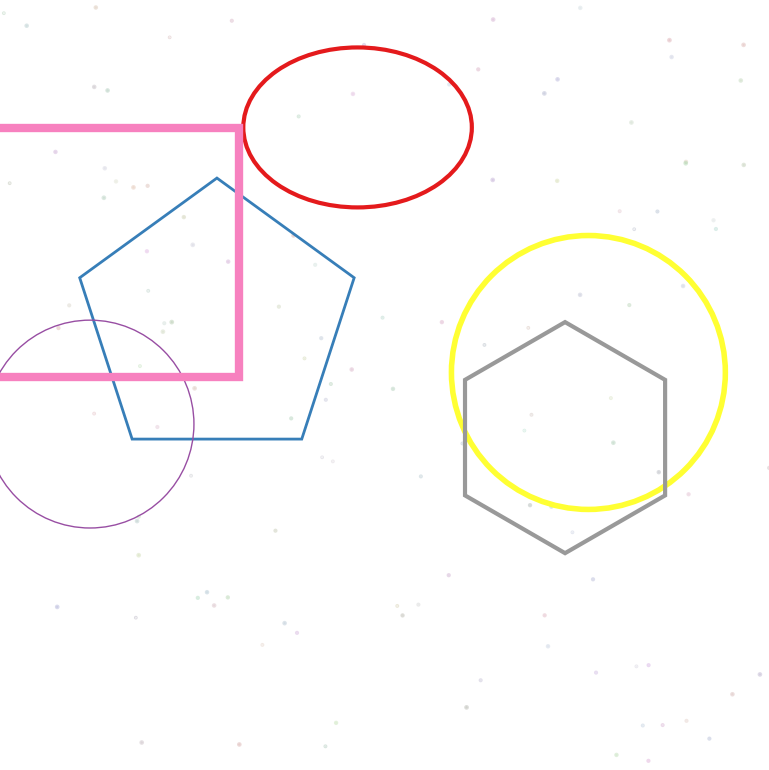[{"shape": "oval", "thickness": 1.5, "radius": 0.74, "center": [0.464, 0.835]}, {"shape": "pentagon", "thickness": 1, "radius": 0.94, "center": [0.282, 0.581]}, {"shape": "circle", "thickness": 0.5, "radius": 0.67, "center": [0.117, 0.449]}, {"shape": "circle", "thickness": 2, "radius": 0.89, "center": [0.764, 0.516]}, {"shape": "square", "thickness": 3, "radius": 0.81, "center": [0.149, 0.672]}, {"shape": "hexagon", "thickness": 1.5, "radius": 0.75, "center": [0.734, 0.432]}]